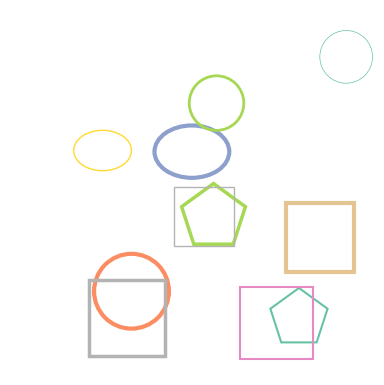[{"shape": "pentagon", "thickness": 1.5, "radius": 0.39, "center": [0.777, 0.174]}, {"shape": "circle", "thickness": 0.5, "radius": 0.34, "center": [0.899, 0.852]}, {"shape": "circle", "thickness": 3, "radius": 0.49, "center": [0.342, 0.244]}, {"shape": "oval", "thickness": 3, "radius": 0.49, "center": [0.498, 0.606]}, {"shape": "square", "thickness": 1.5, "radius": 0.47, "center": [0.718, 0.16]}, {"shape": "pentagon", "thickness": 2.5, "radius": 0.44, "center": [0.555, 0.436]}, {"shape": "circle", "thickness": 2, "radius": 0.35, "center": [0.562, 0.732]}, {"shape": "oval", "thickness": 1, "radius": 0.37, "center": [0.266, 0.609]}, {"shape": "square", "thickness": 3, "radius": 0.45, "center": [0.831, 0.384]}, {"shape": "square", "thickness": 1, "radius": 0.39, "center": [0.53, 0.438]}, {"shape": "square", "thickness": 2.5, "radius": 0.5, "center": [0.33, 0.174]}]